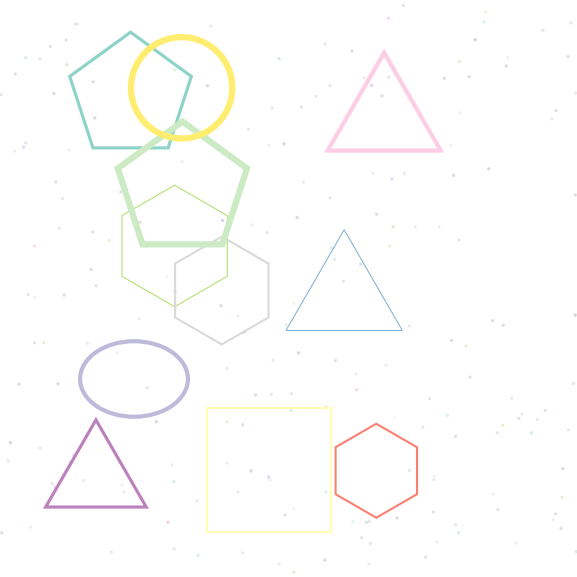[{"shape": "pentagon", "thickness": 1.5, "radius": 0.55, "center": [0.226, 0.833]}, {"shape": "square", "thickness": 1, "radius": 0.54, "center": [0.466, 0.186]}, {"shape": "oval", "thickness": 2, "radius": 0.47, "center": [0.232, 0.343]}, {"shape": "hexagon", "thickness": 1, "radius": 0.41, "center": [0.652, 0.184]}, {"shape": "triangle", "thickness": 0.5, "radius": 0.58, "center": [0.596, 0.485]}, {"shape": "hexagon", "thickness": 0.5, "radius": 0.53, "center": [0.302, 0.573]}, {"shape": "triangle", "thickness": 2, "radius": 0.56, "center": [0.665, 0.795]}, {"shape": "hexagon", "thickness": 1, "radius": 0.47, "center": [0.384, 0.496]}, {"shape": "triangle", "thickness": 1.5, "radius": 0.5, "center": [0.166, 0.171]}, {"shape": "pentagon", "thickness": 3, "radius": 0.59, "center": [0.316, 0.671]}, {"shape": "circle", "thickness": 3, "radius": 0.44, "center": [0.315, 0.847]}]